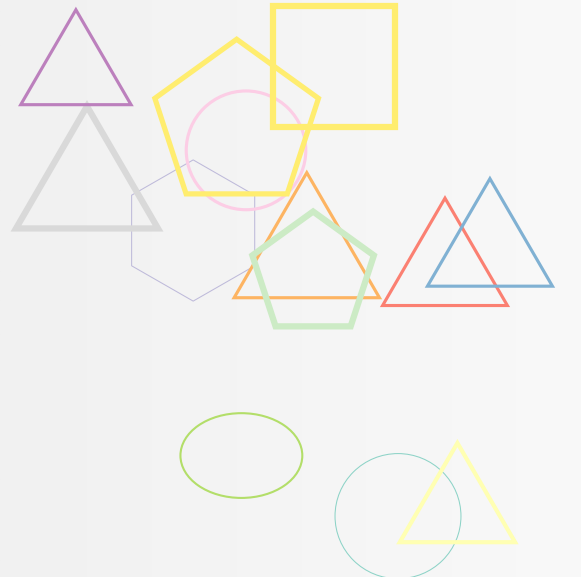[{"shape": "circle", "thickness": 0.5, "radius": 0.54, "center": [0.685, 0.105]}, {"shape": "triangle", "thickness": 2, "radius": 0.57, "center": [0.787, 0.118]}, {"shape": "hexagon", "thickness": 0.5, "radius": 0.61, "center": [0.332, 0.6]}, {"shape": "triangle", "thickness": 1.5, "radius": 0.62, "center": [0.766, 0.532]}, {"shape": "triangle", "thickness": 1.5, "radius": 0.62, "center": [0.843, 0.566]}, {"shape": "triangle", "thickness": 1.5, "radius": 0.72, "center": [0.528, 0.556]}, {"shape": "oval", "thickness": 1, "radius": 0.52, "center": [0.415, 0.21]}, {"shape": "circle", "thickness": 1.5, "radius": 0.51, "center": [0.423, 0.739]}, {"shape": "triangle", "thickness": 3, "radius": 0.71, "center": [0.15, 0.674]}, {"shape": "triangle", "thickness": 1.5, "radius": 0.55, "center": [0.131, 0.873]}, {"shape": "pentagon", "thickness": 3, "radius": 0.55, "center": [0.539, 0.523]}, {"shape": "pentagon", "thickness": 2.5, "radius": 0.74, "center": [0.407, 0.783]}, {"shape": "square", "thickness": 3, "radius": 0.53, "center": [0.575, 0.884]}]